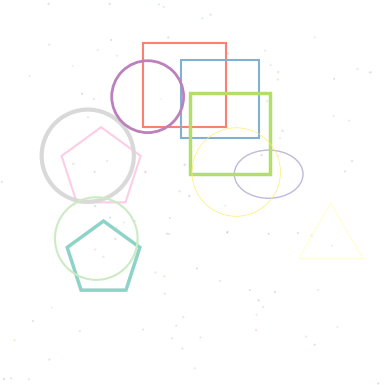[{"shape": "pentagon", "thickness": 2.5, "radius": 0.5, "center": [0.269, 0.327]}, {"shape": "triangle", "thickness": 0.5, "radius": 0.48, "center": [0.859, 0.376]}, {"shape": "oval", "thickness": 1, "radius": 0.45, "center": [0.698, 0.548]}, {"shape": "square", "thickness": 1.5, "radius": 0.54, "center": [0.479, 0.779]}, {"shape": "square", "thickness": 1.5, "radius": 0.51, "center": [0.572, 0.743]}, {"shape": "square", "thickness": 2.5, "radius": 0.52, "center": [0.598, 0.653]}, {"shape": "pentagon", "thickness": 1.5, "radius": 0.54, "center": [0.263, 0.562]}, {"shape": "circle", "thickness": 3, "radius": 0.6, "center": [0.228, 0.596]}, {"shape": "circle", "thickness": 2, "radius": 0.47, "center": [0.384, 0.749]}, {"shape": "circle", "thickness": 1.5, "radius": 0.54, "center": [0.25, 0.38]}, {"shape": "circle", "thickness": 0.5, "radius": 0.57, "center": [0.614, 0.553]}]